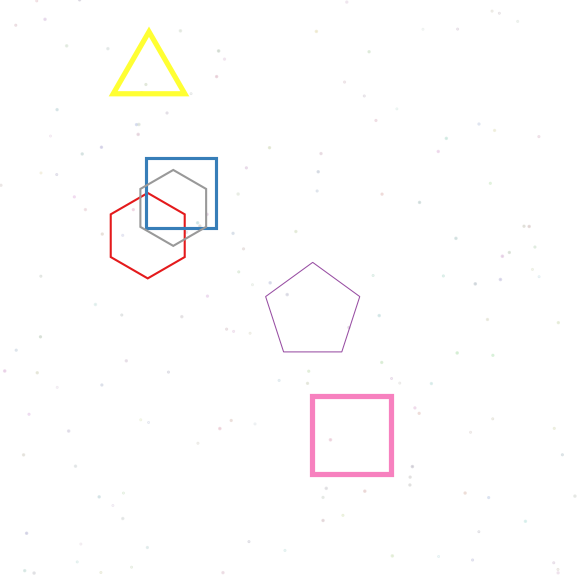[{"shape": "hexagon", "thickness": 1, "radius": 0.37, "center": [0.256, 0.591]}, {"shape": "square", "thickness": 1.5, "radius": 0.3, "center": [0.314, 0.665]}, {"shape": "pentagon", "thickness": 0.5, "radius": 0.43, "center": [0.541, 0.459]}, {"shape": "triangle", "thickness": 2.5, "radius": 0.36, "center": [0.258, 0.873]}, {"shape": "square", "thickness": 2.5, "radius": 0.34, "center": [0.608, 0.246]}, {"shape": "hexagon", "thickness": 1, "radius": 0.33, "center": [0.3, 0.639]}]